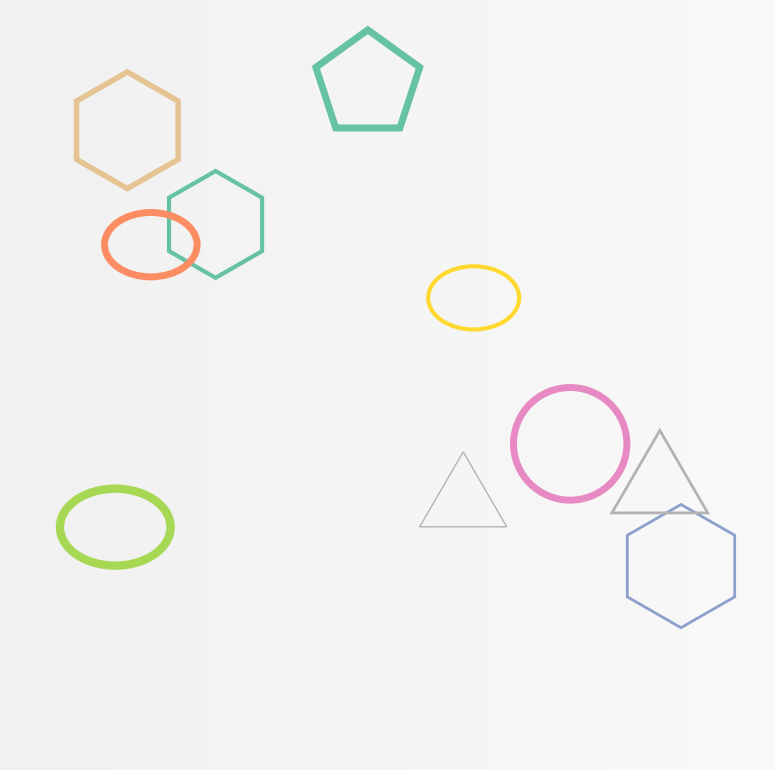[{"shape": "pentagon", "thickness": 2.5, "radius": 0.35, "center": [0.475, 0.891]}, {"shape": "hexagon", "thickness": 1.5, "radius": 0.35, "center": [0.278, 0.709]}, {"shape": "oval", "thickness": 2.5, "radius": 0.3, "center": [0.195, 0.682]}, {"shape": "hexagon", "thickness": 1, "radius": 0.4, "center": [0.879, 0.265]}, {"shape": "circle", "thickness": 2.5, "radius": 0.37, "center": [0.736, 0.424]}, {"shape": "oval", "thickness": 3, "radius": 0.36, "center": [0.149, 0.315]}, {"shape": "oval", "thickness": 1.5, "radius": 0.29, "center": [0.611, 0.613]}, {"shape": "hexagon", "thickness": 2, "radius": 0.38, "center": [0.164, 0.831]}, {"shape": "triangle", "thickness": 1, "radius": 0.36, "center": [0.851, 0.37]}, {"shape": "triangle", "thickness": 0.5, "radius": 0.32, "center": [0.598, 0.348]}]